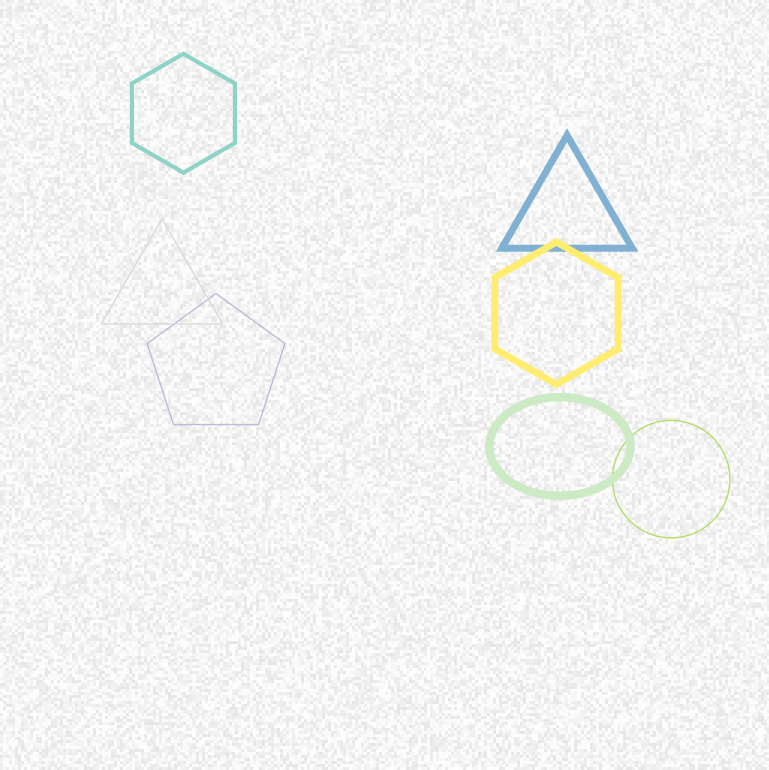[{"shape": "hexagon", "thickness": 1.5, "radius": 0.39, "center": [0.238, 0.853]}, {"shape": "pentagon", "thickness": 0.5, "radius": 0.47, "center": [0.281, 0.525]}, {"shape": "triangle", "thickness": 2.5, "radius": 0.49, "center": [0.736, 0.727]}, {"shape": "circle", "thickness": 0.5, "radius": 0.38, "center": [0.872, 0.378]}, {"shape": "triangle", "thickness": 0.5, "radius": 0.45, "center": [0.21, 0.625]}, {"shape": "oval", "thickness": 3, "radius": 0.46, "center": [0.727, 0.42]}, {"shape": "hexagon", "thickness": 2.5, "radius": 0.46, "center": [0.723, 0.593]}]